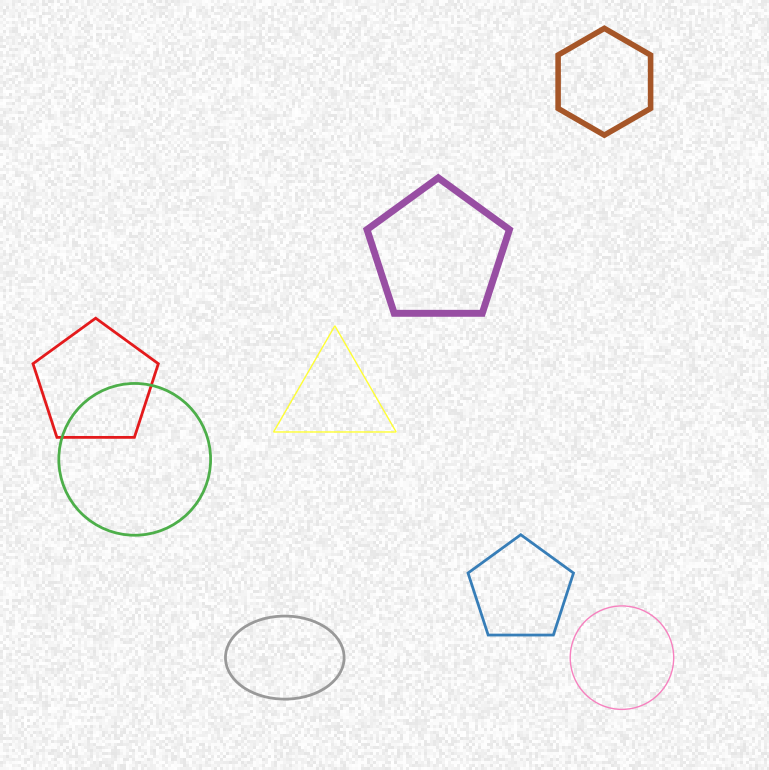[{"shape": "pentagon", "thickness": 1, "radius": 0.43, "center": [0.124, 0.501]}, {"shape": "pentagon", "thickness": 1, "radius": 0.36, "center": [0.676, 0.234]}, {"shape": "circle", "thickness": 1, "radius": 0.49, "center": [0.175, 0.403]}, {"shape": "pentagon", "thickness": 2.5, "radius": 0.49, "center": [0.569, 0.672]}, {"shape": "triangle", "thickness": 0.5, "radius": 0.46, "center": [0.435, 0.485]}, {"shape": "hexagon", "thickness": 2, "radius": 0.35, "center": [0.785, 0.894]}, {"shape": "circle", "thickness": 0.5, "radius": 0.34, "center": [0.808, 0.146]}, {"shape": "oval", "thickness": 1, "radius": 0.39, "center": [0.37, 0.146]}]